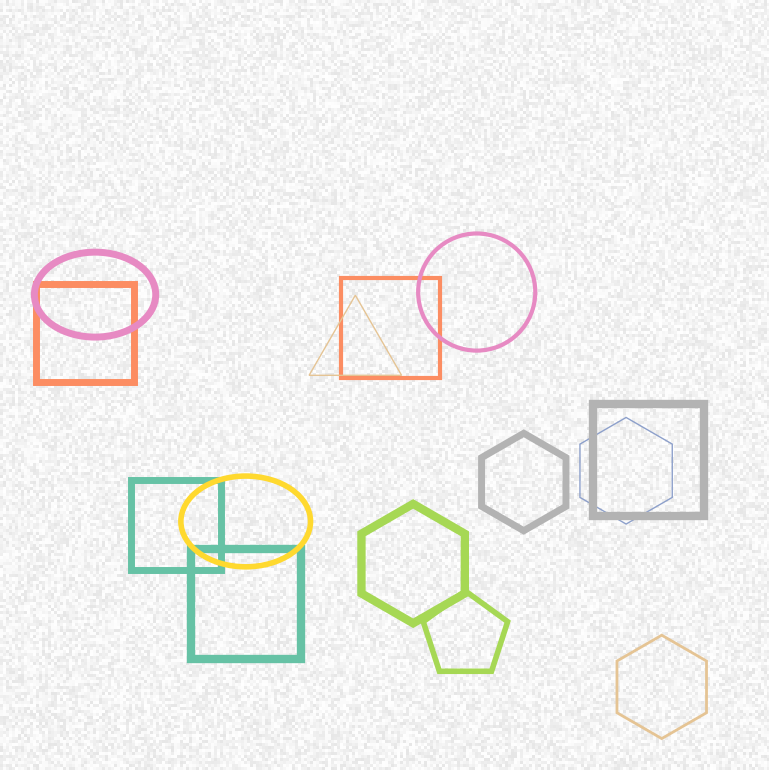[{"shape": "square", "thickness": 3, "radius": 0.36, "center": [0.32, 0.216]}, {"shape": "square", "thickness": 2.5, "radius": 0.29, "center": [0.228, 0.318]}, {"shape": "square", "thickness": 1.5, "radius": 0.32, "center": [0.507, 0.574]}, {"shape": "square", "thickness": 2.5, "radius": 0.32, "center": [0.11, 0.567]}, {"shape": "hexagon", "thickness": 0.5, "radius": 0.35, "center": [0.813, 0.389]}, {"shape": "oval", "thickness": 2.5, "radius": 0.39, "center": [0.123, 0.617]}, {"shape": "circle", "thickness": 1.5, "radius": 0.38, "center": [0.619, 0.621]}, {"shape": "pentagon", "thickness": 2, "radius": 0.29, "center": [0.604, 0.175]}, {"shape": "hexagon", "thickness": 3, "radius": 0.39, "center": [0.537, 0.268]}, {"shape": "oval", "thickness": 2, "radius": 0.42, "center": [0.319, 0.323]}, {"shape": "triangle", "thickness": 0.5, "radius": 0.35, "center": [0.461, 0.547]}, {"shape": "hexagon", "thickness": 1, "radius": 0.34, "center": [0.859, 0.108]}, {"shape": "square", "thickness": 3, "radius": 0.36, "center": [0.842, 0.403]}, {"shape": "hexagon", "thickness": 2.5, "radius": 0.32, "center": [0.68, 0.374]}]